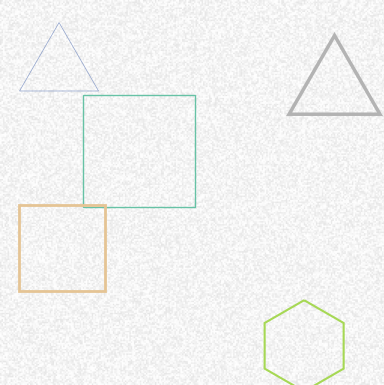[{"shape": "square", "thickness": 1, "radius": 0.72, "center": [0.36, 0.608]}, {"shape": "triangle", "thickness": 0.5, "radius": 0.59, "center": [0.153, 0.823]}, {"shape": "hexagon", "thickness": 1.5, "radius": 0.59, "center": [0.79, 0.102]}, {"shape": "square", "thickness": 2, "radius": 0.56, "center": [0.161, 0.356]}, {"shape": "triangle", "thickness": 2.5, "radius": 0.68, "center": [0.869, 0.771]}]